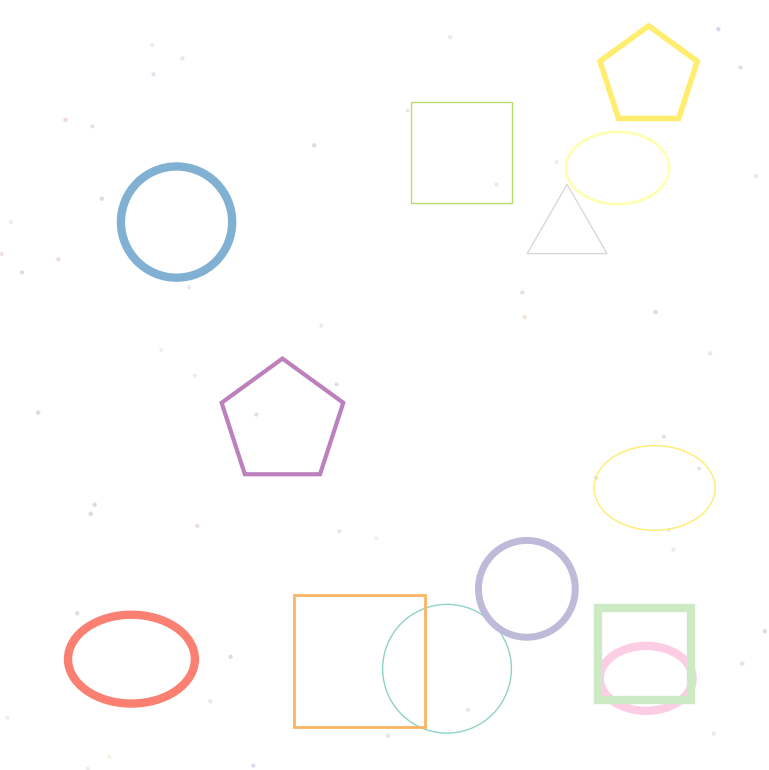[{"shape": "circle", "thickness": 0.5, "radius": 0.42, "center": [0.581, 0.131]}, {"shape": "oval", "thickness": 1, "radius": 0.34, "center": [0.802, 0.782]}, {"shape": "circle", "thickness": 2.5, "radius": 0.31, "center": [0.684, 0.235]}, {"shape": "oval", "thickness": 3, "radius": 0.41, "center": [0.171, 0.144]}, {"shape": "circle", "thickness": 3, "radius": 0.36, "center": [0.229, 0.712]}, {"shape": "square", "thickness": 1, "radius": 0.43, "center": [0.467, 0.142]}, {"shape": "square", "thickness": 0.5, "radius": 0.33, "center": [0.599, 0.802]}, {"shape": "oval", "thickness": 3, "radius": 0.3, "center": [0.839, 0.119]}, {"shape": "triangle", "thickness": 0.5, "radius": 0.3, "center": [0.737, 0.701]}, {"shape": "pentagon", "thickness": 1.5, "radius": 0.42, "center": [0.367, 0.451]}, {"shape": "square", "thickness": 3, "radius": 0.3, "center": [0.837, 0.15]}, {"shape": "oval", "thickness": 0.5, "radius": 0.39, "center": [0.85, 0.366]}, {"shape": "pentagon", "thickness": 2, "radius": 0.33, "center": [0.842, 0.9]}]